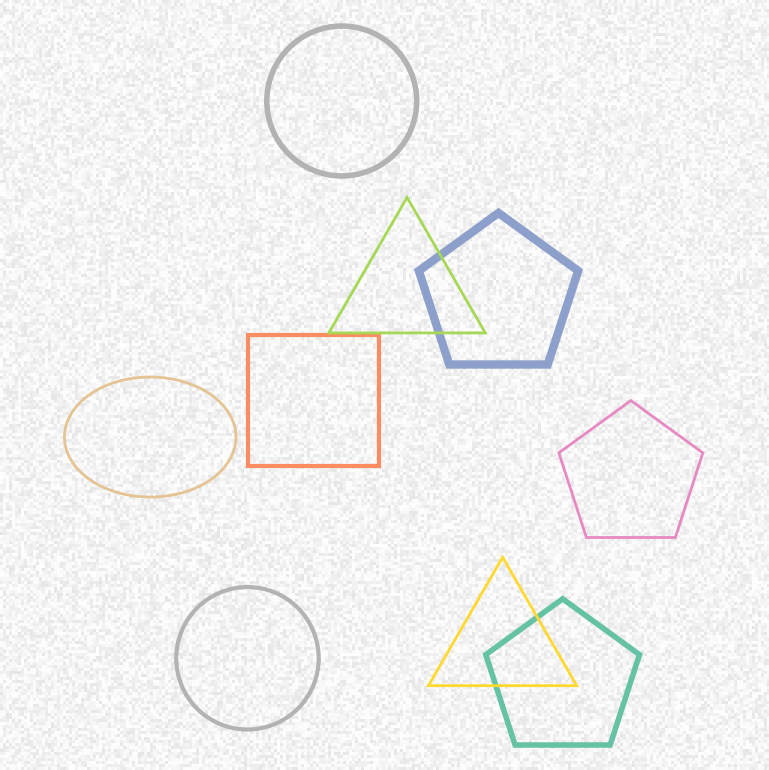[{"shape": "pentagon", "thickness": 2, "radius": 0.52, "center": [0.731, 0.117]}, {"shape": "square", "thickness": 1.5, "radius": 0.43, "center": [0.407, 0.48]}, {"shape": "pentagon", "thickness": 3, "radius": 0.54, "center": [0.647, 0.615]}, {"shape": "pentagon", "thickness": 1, "radius": 0.49, "center": [0.819, 0.381]}, {"shape": "triangle", "thickness": 1, "radius": 0.59, "center": [0.529, 0.626]}, {"shape": "triangle", "thickness": 1, "radius": 0.56, "center": [0.653, 0.165]}, {"shape": "oval", "thickness": 1, "radius": 0.56, "center": [0.195, 0.432]}, {"shape": "circle", "thickness": 1.5, "radius": 0.46, "center": [0.321, 0.145]}, {"shape": "circle", "thickness": 2, "radius": 0.49, "center": [0.444, 0.869]}]